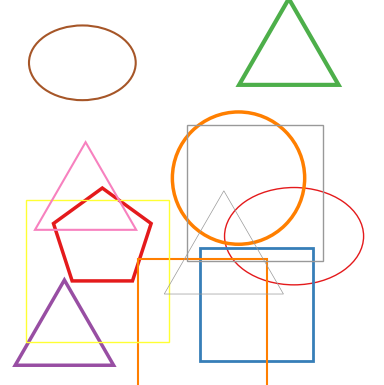[{"shape": "pentagon", "thickness": 2.5, "radius": 0.67, "center": [0.266, 0.378]}, {"shape": "oval", "thickness": 1, "radius": 0.9, "center": [0.764, 0.387]}, {"shape": "square", "thickness": 2, "radius": 0.73, "center": [0.667, 0.209]}, {"shape": "triangle", "thickness": 3, "radius": 0.75, "center": [0.75, 0.854]}, {"shape": "triangle", "thickness": 2.5, "radius": 0.74, "center": [0.167, 0.125]}, {"shape": "square", "thickness": 1.5, "radius": 0.84, "center": [0.526, 0.161]}, {"shape": "circle", "thickness": 2.5, "radius": 0.86, "center": [0.62, 0.537]}, {"shape": "square", "thickness": 1, "radius": 0.93, "center": [0.254, 0.296]}, {"shape": "oval", "thickness": 1.5, "radius": 0.69, "center": [0.214, 0.837]}, {"shape": "triangle", "thickness": 1.5, "radius": 0.76, "center": [0.222, 0.479]}, {"shape": "triangle", "thickness": 0.5, "radius": 0.89, "center": [0.581, 0.326]}, {"shape": "square", "thickness": 1, "radius": 0.88, "center": [0.663, 0.499]}]